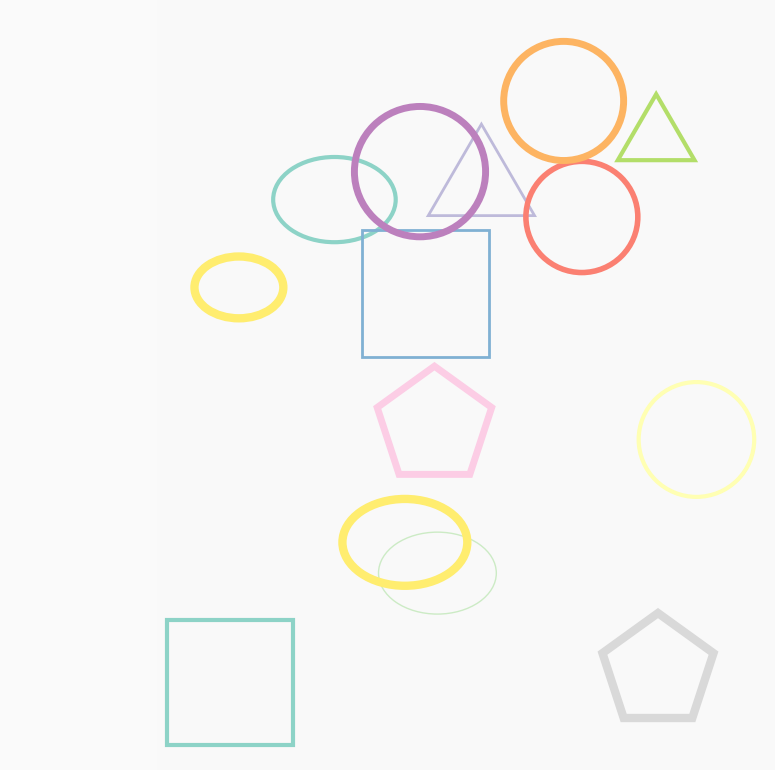[{"shape": "oval", "thickness": 1.5, "radius": 0.4, "center": [0.432, 0.741]}, {"shape": "square", "thickness": 1.5, "radius": 0.41, "center": [0.297, 0.114]}, {"shape": "circle", "thickness": 1.5, "radius": 0.37, "center": [0.899, 0.429]}, {"shape": "triangle", "thickness": 1, "radius": 0.4, "center": [0.621, 0.76]}, {"shape": "circle", "thickness": 2, "radius": 0.36, "center": [0.751, 0.718]}, {"shape": "square", "thickness": 1, "radius": 0.41, "center": [0.549, 0.619]}, {"shape": "circle", "thickness": 2.5, "radius": 0.39, "center": [0.727, 0.869]}, {"shape": "triangle", "thickness": 1.5, "radius": 0.29, "center": [0.847, 0.821]}, {"shape": "pentagon", "thickness": 2.5, "radius": 0.39, "center": [0.561, 0.447]}, {"shape": "pentagon", "thickness": 3, "radius": 0.38, "center": [0.849, 0.128]}, {"shape": "circle", "thickness": 2.5, "radius": 0.42, "center": [0.542, 0.777]}, {"shape": "oval", "thickness": 0.5, "radius": 0.38, "center": [0.564, 0.256]}, {"shape": "oval", "thickness": 3, "radius": 0.29, "center": [0.308, 0.627]}, {"shape": "oval", "thickness": 3, "radius": 0.4, "center": [0.522, 0.296]}]